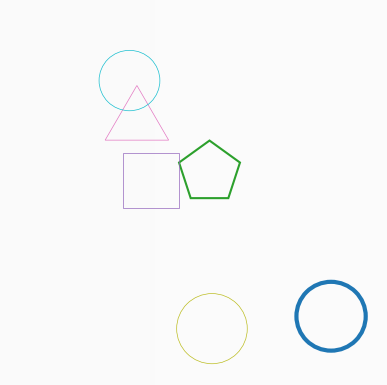[{"shape": "circle", "thickness": 3, "radius": 0.45, "center": [0.854, 0.179]}, {"shape": "pentagon", "thickness": 1.5, "radius": 0.41, "center": [0.541, 0.552]}, {"shape": "square", "thickness": 0.5, "radius": 0.36, "center": [0.39, 0.531]}, {"shape": "triangle", "thickness": 0.5, "radius": 0.47, "center": [0.353, 0.683]}, {"shape": "circle", "thickness": 0.5, "radius": 0.46, "center": [0.547, 0.146]}, {"shape": "circle", "thickness": 0.5, "radius": 0.39, "center": [0.334, 0.791]}]